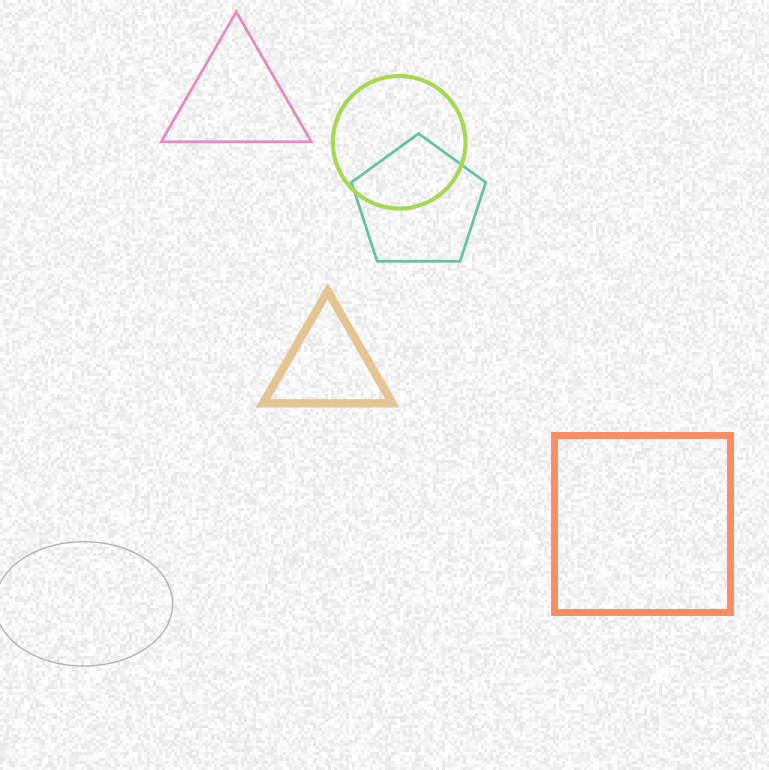[{"shape": "pentagon", "thickness": 1, "radius": 0.46, "center": [0.544, 0.735]}, {"shape": "square", "thickness": 2.5, "radius": 0.57, "center": [0.833, 0.32]}, {"shape": "triangle", "thickness": 1, "radius": 0.56, "center": [0.307, 0.872]}, {"shape": "circle", "thickness": 1.5, "radius": 0.43, "center": [0.518, 0.815]}, {"shape": "triangle", "thickness": 3, "radius": 0.49, "center": [0.426, 0.525]}, {"shape": "oval", "thickness": 0.5, "radius": 0.58, "center": [0.109, 0.216]}]